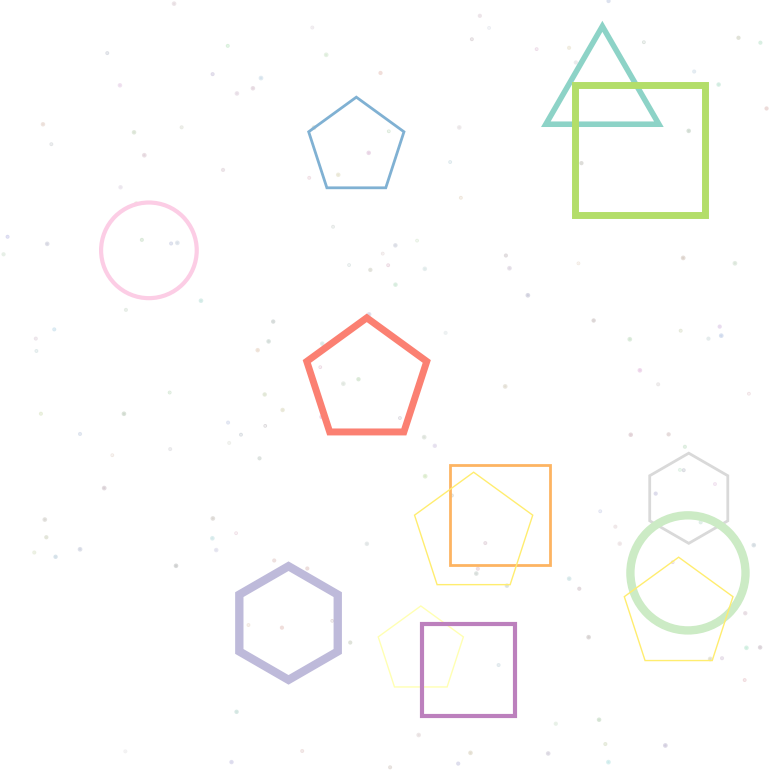[{"shape": "triangle", "thickness": 2, "radius": 0.42, "center": [0.782, 0.881]}, {"shape": "pentagon", "thickness": 0.5, "radius": 0.29, "center": [0.546, 0.155]}, {"shape": "hexagon", "thickness": 3, "radius": 0.37, "center": [0.375, 0.191]}, {"shape": "pentagon", "thickness": 2.5, "radius": 0.41, "center": [0.476, 0.505]}, {"shape": "pentagon", "thickness": 1, "radius": 0.33, "center": [0.463, 0.809]}, {"shape": "square", "thickness": 1, "radius": 0.32, "center": [0.649, 0.331]}, {"shape": "square", "thickness": 2.5, "radius": 0.42, "center": [0.831, 0.805]}, {"shape": "circle", "thickness": 1.5, "radius": 0.31, "center": [0.193, 0.675]}, {"shape": "hexagon", "thickness": 1, "radius": 0.29, "center": [0.894, 0.353]}, {"shape": "square", "thickness": 1.5, "radius": 0.3, "center": [0.609, 0.13]}, {"shape": "circle", "thickness": 3, "radius": 0.37, "center": [0.893, 0.256]}, {"shape": "pentagon", "thickness": 0.5, "radius": 0.4, "center": [0.615, 0.306]}, {"shape": "pentagon", "thickness": 0.5, "radius": 0.37, "center": [0.881, 0.202]}]